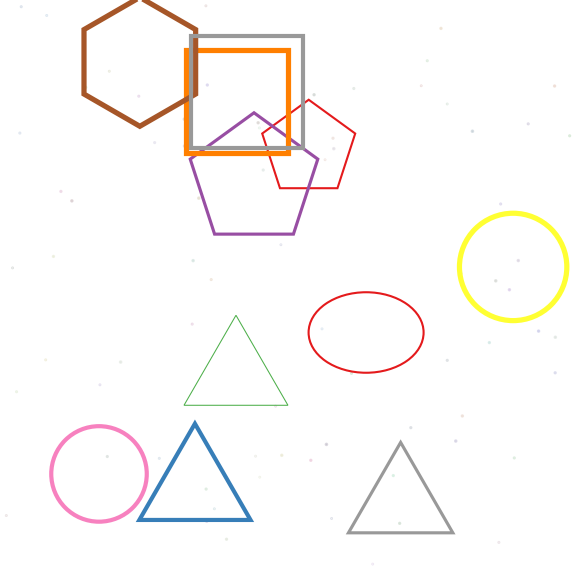[{"shape": "oval", "thickness": 1, "radius": 0.5, "center": [0.634, 0.423]}, {"shape": "pentagon", "thickness": 1, "radius": 0.42, "center": [0.535, 0.742]}, {"shape": "triangle", "thickness": 2, "radius": 0.56, "center": [0.338, 0.154]}, {"shape": "triangle", "thickness": 0.5, "radius": 0.52, "center": [0.409, 0.349]}, {"shape": "pentagon", "thickness": 1.5, "radius": 0.58, "center": [0.44, 0.688]}, {"shape": "square", "thickness": 2.5, "radius": 0.45, "center": [0.41, 0.823]}, {"shape": "circle", "thickness": 2.5, "radius": 0.46, "center": [0.889, 0.537]}, {"shape": "hexagon", "thickness": 2.5, "radius": 0.56, "center": [0.242, 0.892]}, {"shape": "circle", "thickness": 2, "radius": 0.41, "center": [0.171, 0.178]}, {"shape": "triangle", "thickness": 1.5, "radius": 0.52, "center": [0.694, 0.129]}, {"shape": "square", "thickness": 2, "radius": 0.48, "center": [0.427, 0.84]}]